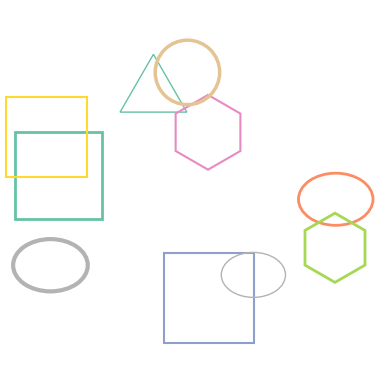[{"shape": "square", "thickness": 2, "radius": 0.57, "center": [0.152, 0.545]}, {"shape": "triangle", "thickness": 1, "radius": 0.5, "center": [0.399, 0.759]}, {"shape": "oval", "thickness": 2, "radius": 0.48, "center": [0.872, 0.482]}, {"shape": "square", "thickness": 1.5, "radius": 0.59, "center": [0.542, 0.225]}, {"shape": "hexagon", "thickness": 1.5, "radius": 0.49, "center": [0.54, 0.656]}, {"shape": "hexagon", "thickness": 2, "radius": 0.45, "center": [0.87, 0.356]}, {"shape": "square", "thickness": 1.5, "radius": 0.52, "center": [0.121, 0.644]}, {"shape": "circle", "thickness": 2.5, "radius": 0.42, "center": [0.487, 0.812]}, {"shape": "oval", "thickness": 1, "radius": 0.42, "center": [0.658, 0.286]}, {"shape": "oval", "thickness": 3, "radius": 0.48, "center": [0.131, 0.311]}]